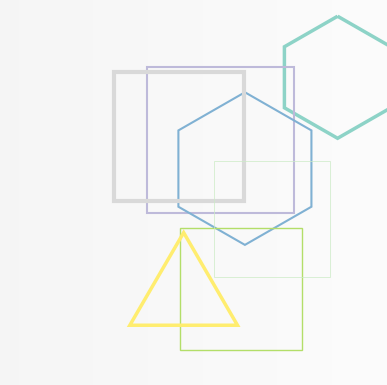[{"shape": "hexagon", "thickness": 2.5, "radius": 0.79, "center": [0.871, 0.799]}, {"shape": "square", "thickness": 1.5, "radius": 0.95, "center": [0.568, 0.637]}, {"shape": "hexagon", "thickness": 1.5, "radius": 0.99, "center": [0.632, 0.562]}, {"shape": "square", "thickness": 1, "radius": 0.79, "center": [0.621, 0.249]}, {"shape": "square", "thickness": 3, "radius": 0.84, "center": [0.462, 0.645]}, {"shape": "square", "thickness": 0.5, "radius": 0.75, "center": [0.702, 0.432]}, {"shape": "triangle", "thickness": 2.5, "radius": 0.8, "center": [0.474, 0.235]}]